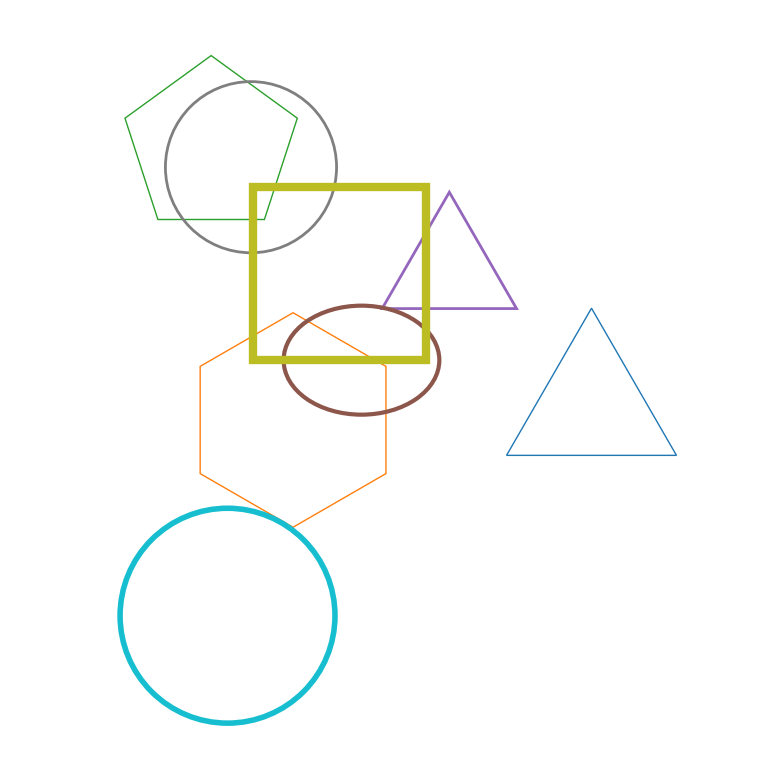[{"shape": "triangle", "thickness": 0.5, "radius": 0.64, "center": [0.768, 0.472]}, {"shape": "hexagon", "thickness": 0.5, "radius": 0.7, "center": [0.381, 0.455]}, {"shape": "pentagon", "thickness": 0.5, "radius": 0.59, "center": [0.274, 0.81]}, {"shape": "triangle", "thickness": 1, "radius": 0.5, "center": [0.584, 0.65]}, {"shape": "oval", "thickness": 1.5, "radius": 0.51, "center": [0.469, 0.532]}, {"shape": "circle", "thickness": 1, "radius": 0.56, "center": [0.326, 0.783]}, {"shape": "square", "thickness": 3, "radius": 0.56, "center": [0.441, 0.645]}, {"shape": "circle", "thickness": 2, "radius": 0.7, "center": [0.295, 0.2]}]